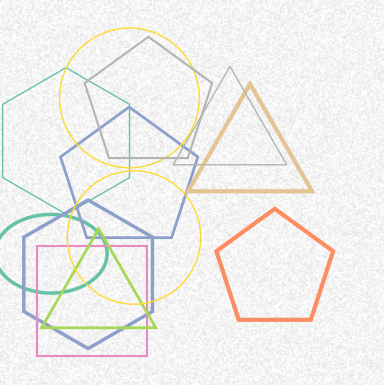[{"shape": "oval", "thickness": 2.5, "radius": 0.73, "center": [0.132, 0.341]}, {"shape": "hexagon", "thickness": 1, "radius": 0.95, "center": [0.172, 0.634]}, {"shape": "pentagon", "thickness": 3, "radius": 0.8, "center": [0.714, 0.298]}, {"shape": "pentagon", "thickness": 2, "radius": 0.94, "center": [0.336, 0.534]}, {"shape": "hexagon", "thickness": 2.5, "radius": 0.96, "center": [0.229, 0.288]}, {"shape": "square", "thickness": 1.5, "radius": 0.71, "center": [0.24, 0.219]}, {"shape": "triangle", "thickness": 2, "radius": 0.86, "center": [0.256, 0.234]}, {"shape": "circle", "thickness": 1, "radius": 0.91, "center": [0.336, 0.746]}, {"shape": "circle", "thickness": 1, "radius": 0.87, "center": [0.348, 0.383]}, {"shape": "triangle", "thickness": 3, "radius": 0.93, "center": [0.65, 0.596]}, {"shape": "triangle", "thickness": 1, "radius": 0.85, "center": [0.597, 0.657]}, {"shape": "pentagon", "thickness": 1.5, "radius": 0.87, "center": [0.385, 0.73]}]